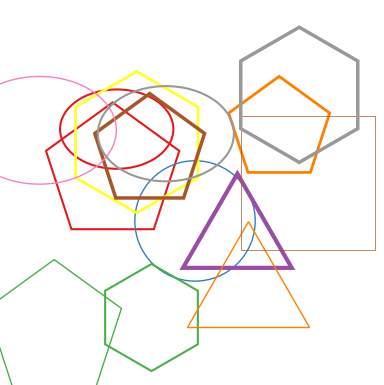[{"shape": "oval", "thickness": 1.5, "radius": 0.74, "center": [0.303, 0.665]}, {"shape": "pentagon", "thickness": 1.5, "radius": 0.91, "center": [0.293, 0.552]}, {"shape": "circle", "thickness": 1, "radius": 0.78, "center": [0.507, 0.426]}, {"shape": "hexagon", "thickness": 1.5, "radius": 0.7, "center": [0.394, 0.175]}, {"shape": "pentagon", "thickness": 1, "radius": 0.92, "center": [0.141, 0.142]}, {"shape": "triangle", "thickness": 3, "radius": 0.82, "center": [0.617, 0.386]}, {"shape": "triangle", "thickness": 1, "radius": 0.92, "center": [0.646, 0.241]}, {"shape": "pentagon", "thickness": 2, "radius": 0.69, "center": [0.725, 0.664]}, {"shape": "hexagon", "thickness": 2, "radius": 0.92, "center": [0.355, 0.631]}, {"shape": "pentagon", "thickness": 2.5, "radius": 0.75, "center": [0.389, 0.607]}, {"shape": "square", "thickness": 0.5, "radius": 0.87, "center": [0.8, 0.525]}, {"shape": "oval", "thickness": 1, "radius": 1.0, "center": [0.102, 0.662]}, {"shape": "hexagon", "thickness": 2.5, "radius": 0.88, "center": [0.777, 0.754]}, {"shape": "oval", "thickness": 1.5, "radius": 0.88, "center": [0.431, 0.653]}]